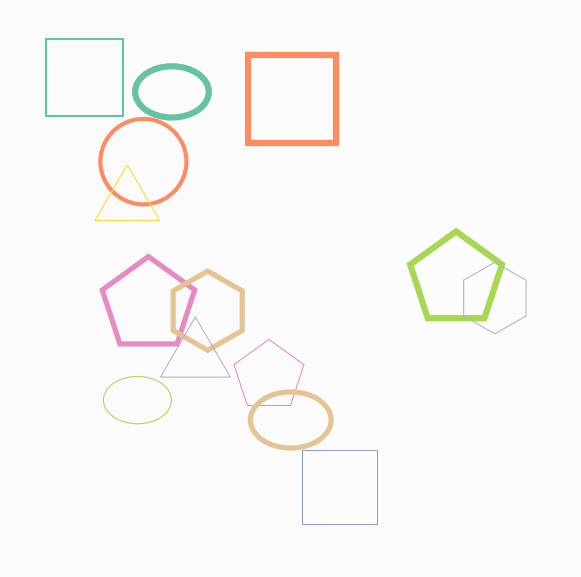[{"shape": "square", "thickness": 1, "radius": 0.33, "center": [0.146, 0.865]}, {"shape": "oval", "thickness": 3, "radius": 0.32, "center": [0.296, 0.84]}, {"shape": "square", "thickness": 3, "radius": 0.38, "center": [0.502, 0.827]}, {"shape": "circle", "thickness": 2, "radius": 0.37, "center": [0.247, 0.719]}, {"shape": "square", "thickness": 0.5, "radius": 0.32, "center": [0.584, 0.155]}, {"shape": "pentagon", "thickness": 2.5, "radius": 0.42, "center": [0.255, 0.471]}, {"shape": "pentagon", "thickness": 0.5, "radius": 0.32, "center": [0.463, 0.348]}, {"shape": "pentagon", "thickness": 3, "radius": 0.42, "center": [0.785, 0.515]}, {"shape": "oval", "thickness": 0.5, "radius": 0.29, "center": [0.236, 0.306]}, {"shape": "triangle", "thickness": 0.5, "radius": 0.32, "center": [0.219, 0.65]}, {"shape": "oval", "thickness": 2.5, "radius": 0.35, "center": [0.5, 0.272]}, {"shape": "hexagon", "thickness": 2.5, "radius": 0.34, "center": [0.357, 0.461]}, {"shape": "triangle", "thickness": 0.5, "radius": 0.35, "center": [0.336, 0.381]}, {"shape": "hexagon", "thickness": 0.5, "radius": 0.31, "center": [0.851, 0.483]}]